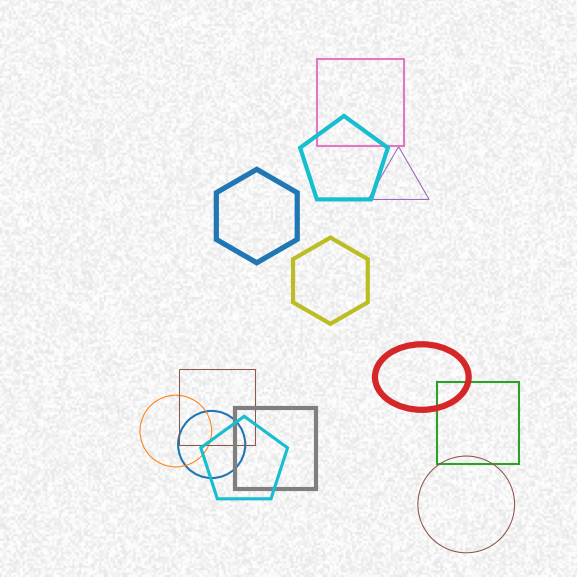[{"shape": "hexagon", "thickness": 2.5, "radius": 0.4, "center": [0.445, 0.625]}, {"shape": "circle", "thickness": 1, "radius": 0.29, "center": [0.367, 0.229]}, {"shape": "circle", "thickness": 0.5, "radius": 0.31, "center": [0.304, 0.253]}, {"shape": "square", "thickness": 1, "radius": 0.35, "center": [0.827, 0.267]}, {"shape": "oval", "thickness": 3, "radius": 0.41, "center": [0.73, 0.346]}, {"shape": "triangle", "thickness": 0.5, "radius": 0.31, "center": [0.69, 0.684]}, {"shape": "square", "thickness": 0.5, "radius": 0.33, "center": [0.376, 0.295]}, {"shape": "circle", "thickness": 0.5, "radius": 0.42, "center": [0.807, 0.126]}, {"shape": "square", "thickness": 1, "radius": 0.38, "center": [0.625, 0.821]}, {"shape": "square", "thickness": 2, "radius": 0.35, "center": [0.477, 0.223]}, {"shape": "hexagon", "thickness": 2, "radius": 0.37, "center": [0.572, 0.513]}, {"shape": "pentagon", "thickness": 1.5, "radius": 0.39, "center": [0.423, 0.199]}, {"shape": "pentagon", "thickness": 2, "radius": 0.4, "center": [0.596, 0.718]}]